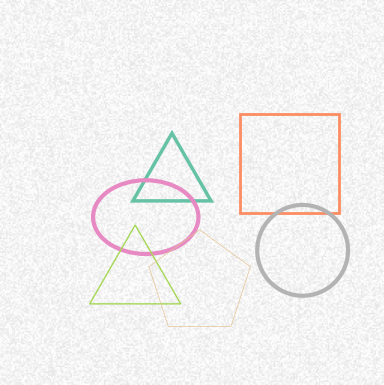[{"shape": "triangle", "thickness": 2.5, "radius": 0.59, "center": [0.447, 0.537]}, {"shape": "square", "thickness": 2, "radius": 0.64, "center": [0.752, 0.576]}, {"shape": "oval", "thickness": 3, "radius": 0.68, "center": [0.379, 0.436]}, {"shape": "triangle", "thickness": 1, "radius": 0.68, "center": [0.351, 0.279]}, {"shape": "pentagon", "thickness": 0.5, "radius": 0.69, "center": [0.519, 0.264]}, {"shape": "circle", "thickness": 3, "radius": 0.59, "center": [0.786, 0.35]}]